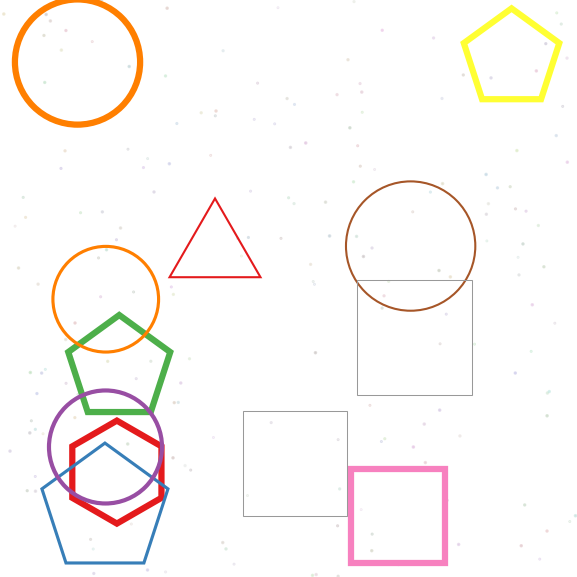[{"shape": "triangle", "thickness": 1, "radius": 0.45, "center": [0.372, 0.565]}, {"shape": "hexagon", "thickness": 3, "radius": 0.45, "center": [0.202, 0.182]}, {"shape": "pentagon", "thickness": 1.5, "radius": 0.57, "center": [0.182, 0.117]}, {"shape": "pentagon", "thickness": 3, "radius": 0.46, "center": [0.206, 0.361]}, {"shape": "circle", "thickness": 2, "radius": 0.49, "center": [0.183, 0.225]}, {"shape": "circle", "thickness": 3, "radius": 0.54, "center": [0.134, 0.892]}, {"shape": "circle", "thickness": 1.5, "radius": 0.46, "center": [0.183, 0.481]}, {"shape": "pentagon", "thickness": 3, "radius": 0.43, "center": [0.886, 0.898]}, {"shape": "circle", "thickness": 1, "radius": 0.56, "center": [0.711, 0.573]}, {"shape": "square", "thickness": 3, "radius": 0.41, "center": [0.689, 0.106]}, {"shape": "square", "thickness": 0.5, "radius": 0.45, "center": [0.511, 0.196]}, {"shape": "square", "thickness": 0.5, "radius": 0.5, "center": [0.718, 0.415]}]